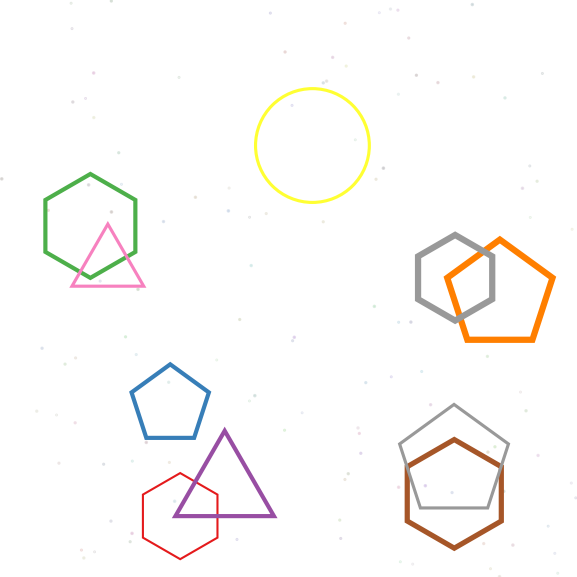[{"shape": "hexagon", "thickness": 1, "radius": 0.37, "center": [0.312, 0.105]}, {"shape": "pentagon", "thickness": 2, "radius": 0.35, "center": [0.295, 0.298]}, {"shape": "hexagon", "thickness": 2, "radius": 0.45, "center": [0.156, 0.608]}, {"shape": "triangle", "thickness": 2, "radius": 0.49, "center": [0.389, 0.155]}, {"shape": "pentagon", "thickness": 3, "radius": 0.48, "center": [0.866, 0.488]}, {"shape": "circle", "thickness": 1.5, "radius": 0.49, "center": [0.541, 0.747]}, {"shape": "hexagon", "thickness": 2.5, "radius": 0.47, "center": [0.787, 0.144]}, {"shape": "triangle", "thickness": 1.5, "radius": 0.36, "center": [0.187, 0.539]}, {"shape": "hexagon", "thickness": 3, "radius": 0.37, "center": [0.788, 0.518]}, {"shape": "pentagon", "thickness": 1.5, "radius": 0.5, "center": [0.786, 0.2]}]